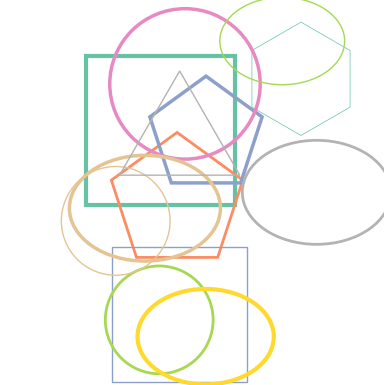[{"shape": "square", "thickness": 3, "radius": 0.97, "center": [0.417, 0.661]}, {"shape": "hexagon", "thickness": 0.5, "radius": 0.74, "center": [0.782, 0.795]}, {"shape": "pentagon", "thickness": 2, "radius": 0.9, "center": [0.46, 0.477]}, {"shape": "pentagon", "thickness": 2.5, "radius": 0.77, "center": [0.535, 0.649]}, {"shape": "square", "thickness": 1, "radius": 0.88, "center": [0.466, 0.182]}, {"shape": "circle", "thickness": 2.5, "radius": 0.98, "center": [0.48, 0.782]}, {"shape": "circle", "thickness": 2, "radius": 0.7, "center": [0.414, 0.169]}, {"shape": "oval", "thickness": 1, "radius": 0.81, "center": [0.733, 0.893]}, {"shape": "oval", "thickness": 3, "radius": 0.88, "center": [0.534, 0.126]}, {"shape": "circle", "thickness": 1, "radius": 0.71, "center": [0.301, 0.426]}, {"shape": "oval", "thickness": 2.5, "radius": 0.98, "center": [0.376, 0.459]}, {"shape": "oval", "thickness": 2, "radius": 0.96, "center": [0.822, 0.5]}, {"shape": "triangle", "thickness": 1, "radius": 0.9, "center": [0.467, 0.635]}]